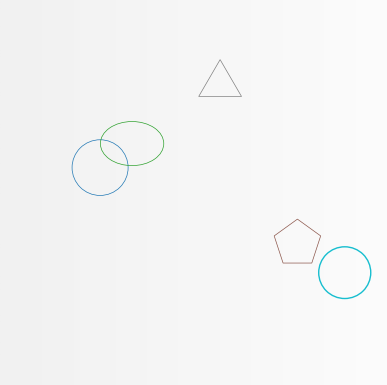[{"shape": "circle", "thickness": 0.5, "radius": 0.36, "center": [0.258, 0.565]}, {"shape": "oval", "thickness": 0.5, "radius": 0.41, "center": [0.341, 0.627]}, {"shape": "pentagon", "thickness": 0.5, "radius": 0.32, "center": [0.768, 0.368]}, {"shape": "triangle", "thickness": 0.5, "radius": 0.32, "center": [0.568, 0.781]}, {"shape": "circle", "thickness": 1, "radius": 0.34, "center": [0.89, 0.292]}]